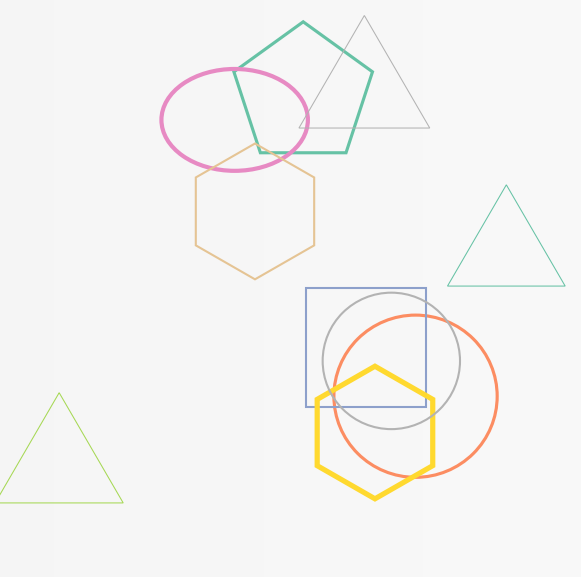[{"shape": "pentagon", "thickness": 1.5, "radius": 0.63, "center": [0.522, 0.836]}, {"shape": "triangle", "thickness": 0.5, "radius": 0.58, "center": [0.871, 0.562]}, {"shape": "circle", "thickness": 1.5, "radius": 0.7, "center": [0.715, 0.313]}, {"shape": "square", "thickness": 1, "radius": 0.52, "center": [0.63, 0.398]}, {"shape": "oval", "thickness": 2, "radius": 0.63, "center": [0.404, 0.792]}, {"shape": "triangle", "thickness": 0.5, "radius": 0.64, "center": [0.102, 0.192]}, {"shape": "hexagon", "thickness": 2.5, "radius": 0.57, "center": [0.645, 0.25]}, {"shape": "hexagon", "thickness": 1, "radius": 0.59, "center": [0.439, 0.633]}, {"shape": "triangle", "thickness": 0.5, "radius": 0.65, "center": [0.627, 0.842]}, {"shape": "circle", "thickness": 1, "radius": 0.59, "center": [0.673, 0.374]}]